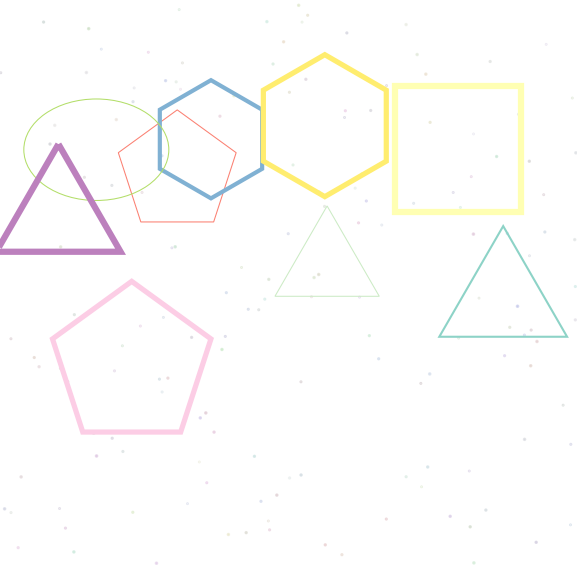[{"shape": "triangle", "thickness": 1, "radius": 0.64, "center": [0.871, 0.48]}, {"shape": "square", "thickness": 3, "radius": 0.54, "center": [0.793, 0.741]}, {"shape": "pentagon", "thickness": 0.5, "radius": 0.54, "center": [0.307, 0.702]}, {"shape": "hexagon", "thickness": 2, "radius": 0.51, "center": [0.365, 0.758]}, {"shape": "oval", "thickness": 0.5, "radius": 0.63, "center": [0.167, 0.74]}, {"shape": "pentagon", "thickness": 2.5, "radius": 0.72, "center": [0.228, 0.368]}, {"shape": "triangle", "thickness": 3, "radius": 0.62, "center": [0.101, 0.625]}, {"shape": "triangle", "thickness": 0.5, "radius": 0.52, "center": [0.566, 0.538]}, {"shape": "hexagon", "thickness": 2.5, "radius": 0.61, "center": [0.562, 0.782]}]